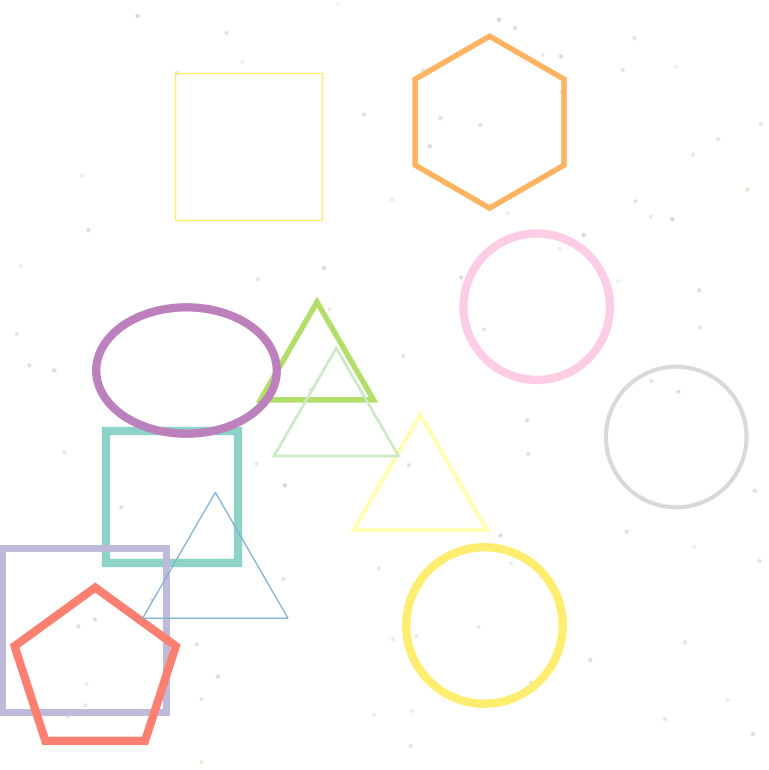[{"shape": "square", "thickness": 3, "radius": 0.43, "center": [0.223, 0.355]}, {"shape": "triangle", "thickness": 1.5, "radius": 0.5, "center": [0.546, 0.362]}, {"shape": "square", "thickness": 2.5, "radius": 0.53, "center": [0.109, 0.182]}, {"shape": "pentagon", "thickness": 3, "radius": 0.55, "center": [0.124, 0.127]}, {"shape": "triangle", "thickness": 0.5, "radius": 0.54, "center": [0.28, 0.252]}, {"shape": "hexagon", "thickness": 2, "radius": 0.56, "center": [0.636, 0.841]}, {"shape": "triangle", "thickness": 2, "radius": 0.42, "center": [0.412, 0.523]}, {"shape": "circle", "thickness": 3, "radius": 0.48, "center": [0.697, 0.602]}, {"shape": "circle", "thickness": 1.5, "radius": 0.46, "center": [0.878, 0.432]}, {"shape": "oval", "thickness": 3, "radius": 0.59, "center": [0.242, 0.519]}, {"shape": "triangle", "thickness": 1, "radius": 0.47, "center": [0.437, 0.455]}, {"shape": "circle", "thickness": 3, "radius": 0.51, "center": [0.629, 0.188]}, {"shape": "square", "thickness": 0.5, "radius": 0.48, "center": [0.323, 0.81]}]